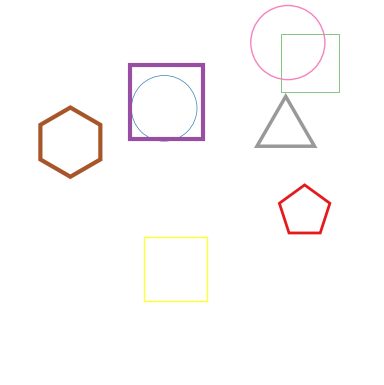[{"shape": "pentagon", "thickness": 2, "radius": 0.34, "center": [0.791, 0.451]}, {"shape": "circle", "thickness": 0.5, "radius": 0.43, "center": [0.426, 0.719]}, {"shape": "square", "thickness": 0.5, "radius": 0.38, "center": [0.804, 0.836]}, {"shape": "square", "thickness": 3, "radius": 0.48, "center": [0.432, 0.734]}, {"shape": "square", "thickness": 1, "radius": 0.41, "center": [0.456, 0.301]}, {"shape": "hexagon", "thickness": 3, "radius": 0.45, "center": [0.183, 0.631]}, {"shape": "circle", "thickness": 1, "radius": 0.48, "center": [0.748, 0.889]}, {"shape": "triangle", "thickness": 2.5, "radius": 0.43, "center": [0.742, 0.663]}]